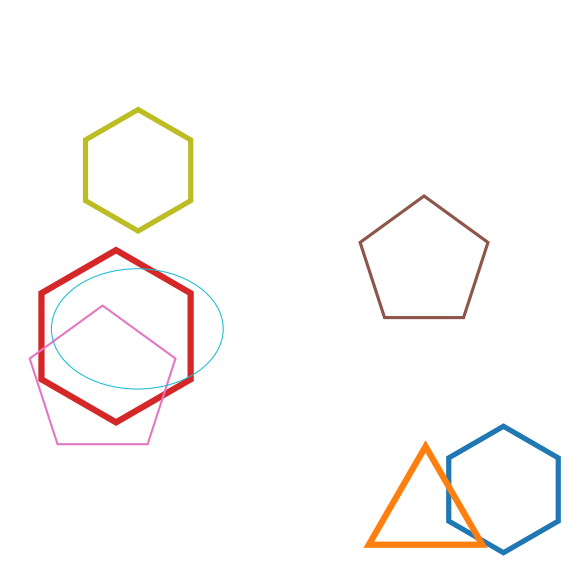[{"shape": "hexagon", "thickness": 2.5, "radius": 0.55, "center": [0.872, 0.152]}, {"shape": "triangle", "thickness": 3, "radius": 0.57, "center": [0.737, 0.113]}, {"shape": "hexagon", "thickness": 3, "radius": 0.75, "center": [0.201, 0.417]}, {"shape": "pentagon", "thickness": 1.5, "radius": 0.58, "center": [0.734, 0.543]}, {"shape": "pentagon", "thickness": 1, "radius": 0.66, "center": [0.178, 0.337]}, {"shape": "hexagon", "thickness": 2.5, "radius": 0.53, "center": [0.239, 0.704]}, {"shape": "oval", "thickness": 0.5, "radius": 0.74, "center": [0.238, 0.43]}]